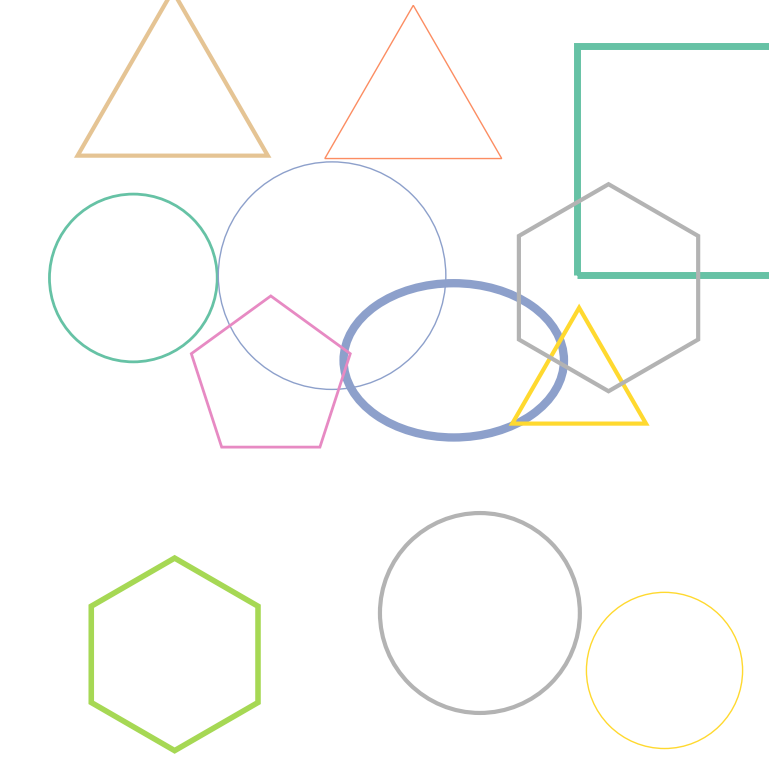[{"shape": "circle", "thickness": 1, "radius": 0.54, "center": [0.173, 0.639]}, {"shape": "square", "thickness": 2.5, "radius": 0.75, "center": [0.898, 0.792]}, {"shape": "triangle", "thickness": 0.5, "radius": 0.66, "center": [0.537, 0.86]}, {"shape": "oval", "thickness": 3, "radius": 0.72, "center": [0.589, 0.532]}, {"shape": "circle", "thickness": 0.5, "radius": 0.74, "center": [0.431, 0.642]}, {"shape": "pentagon", "thickness": 1, "radius": 0.54, "center": [0.352, 0.507]}, {"shape": "hexagon", "thickness": 2, "radius": 0.63, "center": [0.227, 0.15]}, {"shape": "triangle", "thickness": 1.5, "radius": 0.5, "center": [0.752, 0.5]}, {"shape": "circle", "thickness": 0.5, "radius": 0.51, "center": [0.863, 0.129]}, {"shape": "triangle", "thickness": 1.5, "radius": 0.71, "center": [0.224, 0.869]}, {"shape": "circle", "thickness": 1.5, "radius": 0.65, "center": [0.623, 0.204]}, {"shape": "hexagon", "thickness": 1.5, "radius": 0.67, "center": [0.79, 0.626]}]